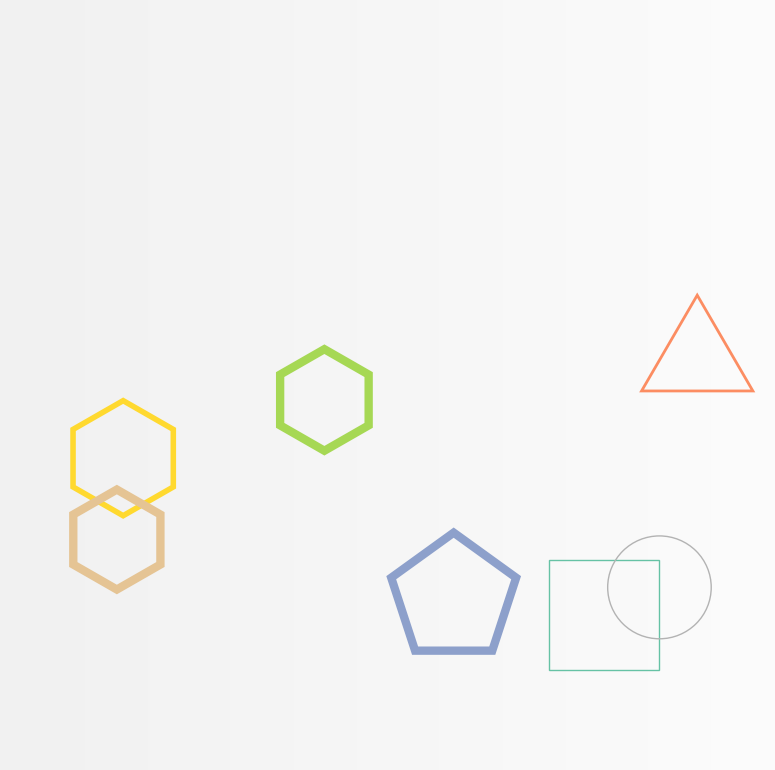[{"shape": "square", "thickness": 0.5, "radius": 0.36, "center": [0.779, 0.202]}, {"shape": "triangle", "thickness": 1, "radius": 0.41, "center": [0.9, 0.534]}, {"shape": "pentagon", "thickness": 3, "radius": 0.42, "center": [0.585, 0.224]}, {"shape": "hexagon", "thickness": 3, "radius": 0.33, "center": [0.419, 0.481]}, {"shape": "hexagon", "thickness": 2, "radius": 0.37, "center": [0.159, 0.405]}, {"shape": "hexagon", "thickness": 3, "radius": 0.32, "center": [0.151, 0.299]}, {"shape": "circle", "thickness": 0.5, "radius": 0.33, "center": [0.851, 0.237]}]